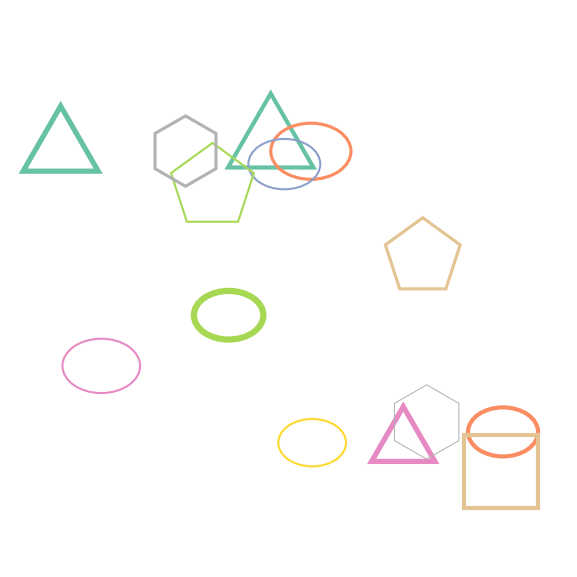[{"shape": "triangle", "thickness": 2.5, "radius": 0.38, "center": [0.105, 0.74]}, {"shape": "triangle", "thickness": 2, "radius": 0.43, "center": [0.469, 0.752]}, {"shape": "oval", "thickness": 1.5, "radius": 0.35, "center": [0.538, 0.737]}, {"shape": "oval", "thickness": 2, "radius": 0.3, "center": [0.871, 0.251]}, {"shape": "oval", "thickness": 1, "radius": 0.31, "center": [0.492, 0.715]}, {"shape": "triangle", "thickness": 2.5, "radius": 0.32, "center": [0.698, 0.232]}, {"shape": "oval", "thickness": 1, "radius": 0.34, "center": [0.175, 0.366]}, {"shape": "oval", "thickness": 3, "radius": 0.3, "center": [0.396, 0.453]}, {"shape": "pentagon", "thickness": 1, "radius": 0.38, "center": [0.368, 0.676]}, {"shape": "oval", "thickness": 1, "radius": 0.29, "center": [0.541, 0.233]}, {"shape": "square", "thickness": 2, "radius": 0.32, "center": [0.867, 0.183]}, {"shape": "pentagon", "thickness": 1.5, "radius": 0.34, "center": [0.732, 0.554]}, {"shape": "hexagon", "thickness": 0.5, "radius": 0.32, "center": [0.739, 0.268]}, {"shape": "hexagon", "thickness": 1.5, "radius": 0.3, "center": [0.321, 0.738]}]